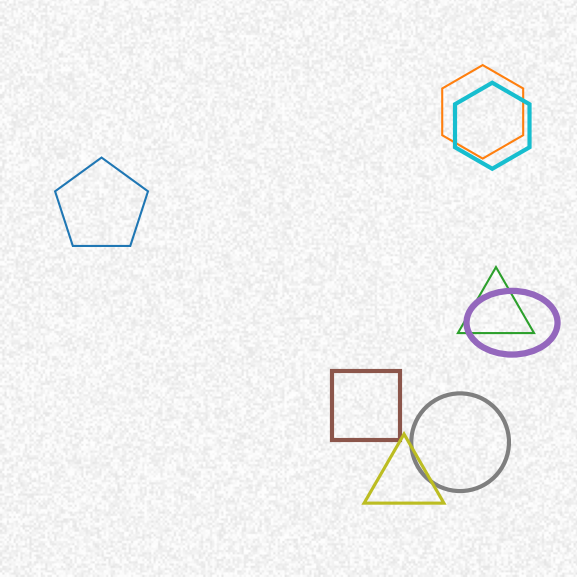[{"shape": "pentagon", "thickness": 1, "radius": 0.42, "center": [0.176, 0.642]}, {"shape": "hexagon", "thickness": 1, "radius": 0.4, "center": [0.836, 0.805]}, {"shape": "triangle", "thickness": 1, "radius": 0.38, "center": [0.859, 0.46]}, {"shape": "oval", "thickness": 3, "radius": 0.39, "center": [0.887, 0.44]}, {"shape": "square", "thickness": 2, "radius": 0.3, "center": [0.633, 0.297]}, {"shape": "circle", "thickness": 2, "radius": 0.42, "center": [0.797, 0.233]}, {"shape": "triangle", "thickness": 1.5, "radius": 0.4, "center": [0.7, 0.168]}, {"shape": "hexagon", "thickness": 2, "radius": 0.37, "center": [0.852, 0.781]}]